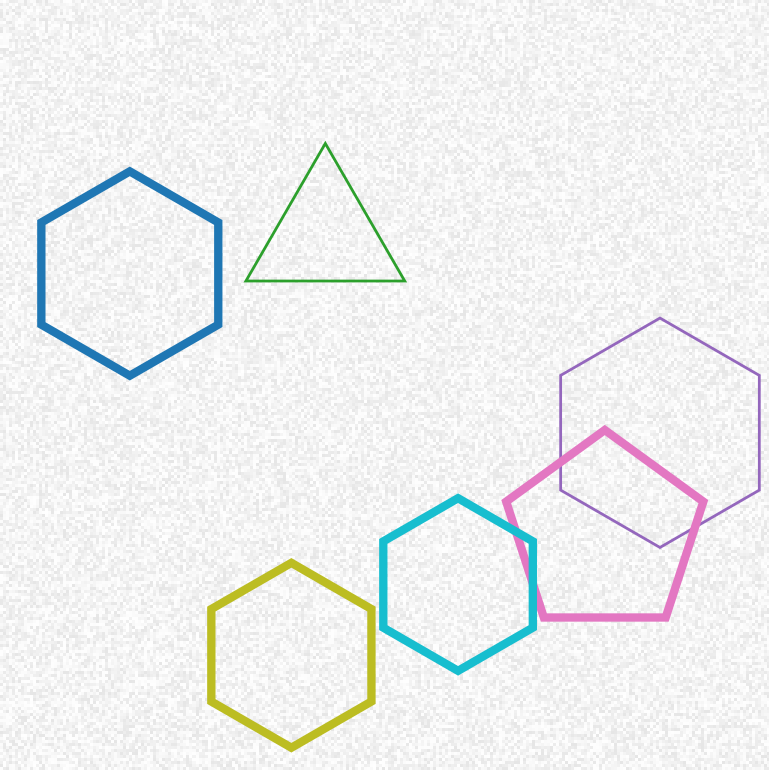[{"shape": "hexagon", "thickness": 3, "radius": 0.66, "center": [0.169, 0.645]}, {"shape": "triangle", "thickness": 1, "radius": 0.6, "center": [0.422, 0.695]}, {"shape": "hexagon", "thickness": 1, "radius": 0.74, "center": [0.857, 0.438]}, {"shape": "pentagon", "thickness": 3, "radius": 0.67, "center": [0.785, 0.307]}, {"shape": "hexagon", "thickness": 3, "radius": 0.6, "center": [0.378, 0.149]}, {"shape": "hexagon", "thickness": 3, "radius": 0.56, "center": [0.595, 0.241]}]